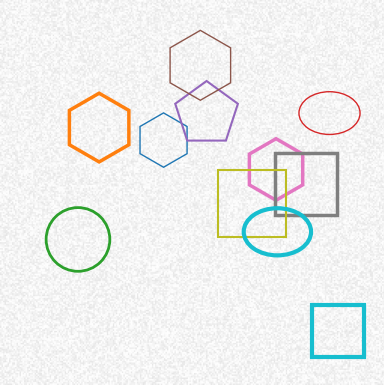[{"shape": "hexagon", "thickness": 1, "radius": 0.35, "center": [0.425, 0.636]}, {"shape": "hexagon", "thickness": 2.5, "radius": 0.45, "center": [0.257, 0.669]}, {"shape": "circle", "thickness": 2, "radius": 0.41, "center": [0.203, 0.378]}, {"shape": "oval", "thickness": 1, "radius": 0.4, "center": [0.856, 0.706]}, {"shape": "pentagon", "thickness": 1.5, "radius": 0.43, "center": [0.537, 0.704]}, {"shape": "hexagon", "thickness": 1, "radius": 0.45, "center": [0.52, 0.83]}, {"shape": "hexagon", "thickness": 2.5, "radius": 0.4, "center": [0.717, 0.56]}, {"shape": "square", "thickness": 2.5, "radius": 0.4, "center": [0.795, 0.522]}, {"shape": "square", "thickness": 1.5, "radius": 0.44, "center": [0.655, 0.472]}, {"shape": "square", "thickness": 3, "radius": 0.33, "center": [0.878, 0.14]}, {"shape": "oval", "thickness": 3, "radius": 0.44, "center": [0.72, 0.398]}]